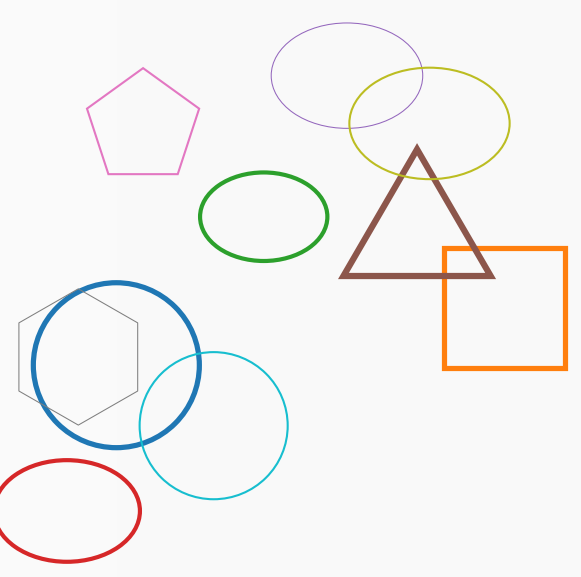[{"shape": "circle", "thickness": 2.5, "radius": 0.71, "center": [0.2, 0.367]}, {"shape": "square", "thickness": 2.5, "radius": 0.52, "center": [0.868, 0.466]}, {"shape": "oval", "thickness": 2, "radius": 0.55, "center": [0.454, 0.624]}, {"shape": "oval", "thickness": 2, "radius": 0.63, "center": [0.115, 0.114]}, {"shape": "oval", "thickness": 0.5, "radius": 0.65, "center": [0.597, 0.868]}, {"shape": "triangle", "thickness": 3, "radius": 0.73, "center": [0.718, 0.594]}, {"shape": "pentagon", "thickness": 1, "radius": 0.51, "center": [0.246, 0.78]}, {"shape": "hexagon", "thickness": 0.5, "radius": 0.59, "center": [0.135, 0.381]}, {"shape": "oval", "thickness": 1, "radius": 0.69, "center": [0.739, 0.785]}, {"shape": "circle", "thickness": 1, "radius": 0.64, "center": [0.368, 0.262]}]